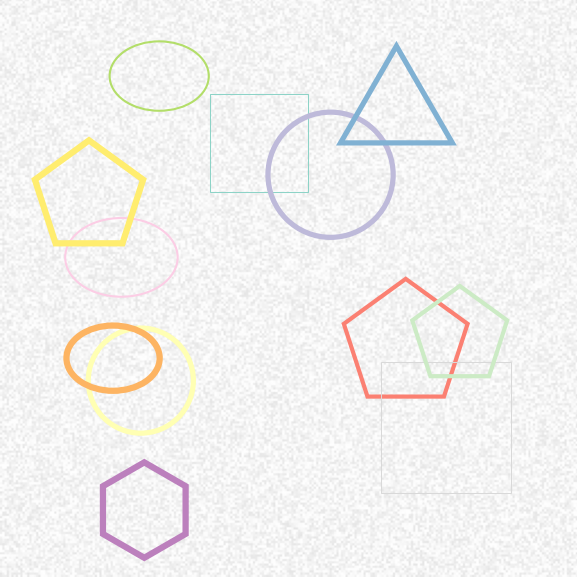[{"shape": "square", "thickness": 0.5, "radius": 0.42, "center": [0.449, 0.752]}, {"shape": "circle", "thickness": 2.5, "radius": 0.46, "center": [0.244, 0.34]}, {"shape": "circle", "thickness": 2.5, "radius": 0.54, "center": [0.572, 0.697]}, {"shape": "pentagon", "thickness": 2, "radius": 0.56, "center": [0.703, 0.404]}, {"shape": "triangle", "thickness": 2.5, "radius": 0.56, "center": [0.686, 0.808]}, {"shape": "oval", "thickness": 3, "radius": 0.4, "center": [0.196, 0.379]}, {"shape": "oval", "thickness": 1, "radius": 0.43, "center": [0.276, 0.867]}, {"shape": "oval", "thickness": 1, "radius": 0.49, "center": [0.21, 0.553]}, {"shape": "square", "thickness": 0.5, "radius": 0.57, "center": [0.772, 0.258]}, {"shape": "hexagon", "thickness": 3, "radius": 0.41, "center": [0.25, 0.116]}, {"shape": "pentagon", "thickness": 2, "radius": 0.43, "center": [0.796, 0.418]}, {"shape": "pentagon", "thickness": 3, "radius": 0.49, "center": [0.154, 0.658]}]